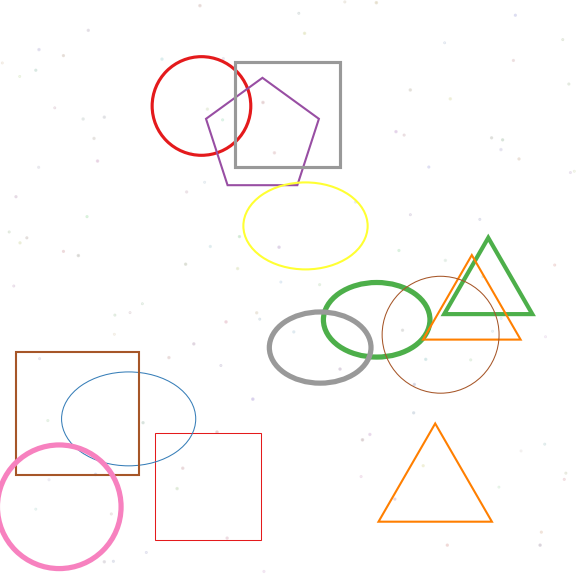[{"shape": "circle", "thickness": 1.5, "radius": 0.43, "center": [0.349, 0.816]}, {"shape": "square", "thickness": 0.5, "radius": 0.46, "center": [0.36, 0.156]}, {"shape": "oval", "thickness": 0.5, "radius": 0.58, "center": [0.223, 0.274]}, {"shape": "oval", "thickness": 2.5, "radius": 0.46, "center": [0.652, 0.445]}, {"shape": "triangle", "thickness": 2, "radius": 0.44, "center": [0.845, 0.499]}, {"shape": "pentagon", "thickness": 1, "radius": 0.51, "center": [0.454, 0.762]}, {"shape": "triangle", "thickness": 1, "radius": 0.57, "center": [0.754, 0.152]}, {"shape": "triangle", "thickness": 1, "radius": 0.49, "center": [0.817, 0.46]}, {"shape": "oval", "thickness": 1, "radius": 0.54, "center": [0.529, 0.608]}, {"shape": "square", "thickness": 1, "radius": 0.53, "center": [0.134, 0.283]}, {"shape": "circle", "thickness": 0.5, "radius": 0.51, "center": [0.763, 0.42]}, {"shape": "circle", "thickness": 2.5, "radius": 0.54, "center": [0.103, 0.122]}, {"shape": "oval", "thickness": 2.5, "radius": 0.44, "center": [0.554, 0.397]}, {"shape": "square", "thickness": 1.5, "radius": 0.45, "center": [0.499, 0.801]}]